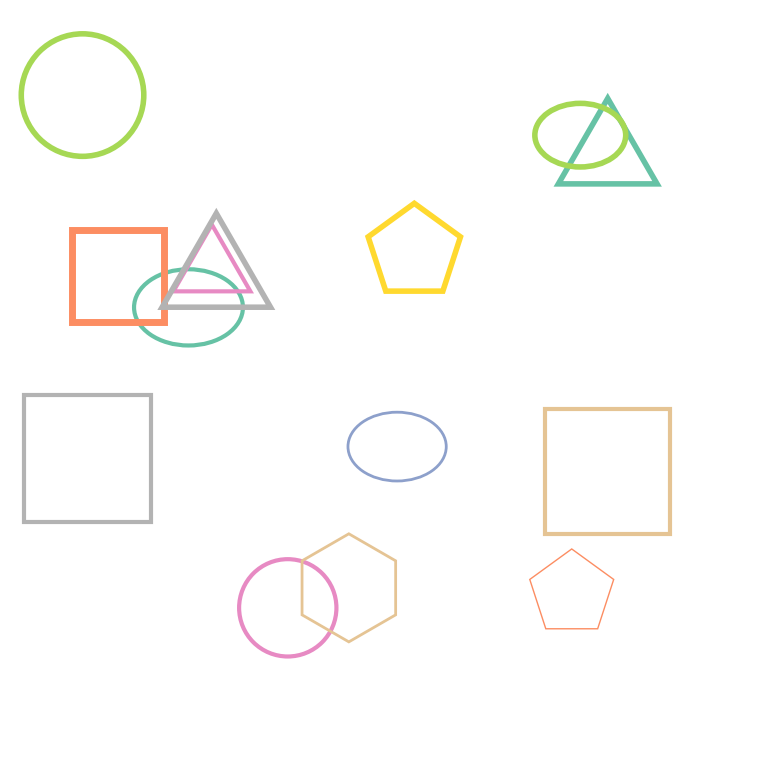[{"shape": "triangle", "thickness": 2, "radius": 0.37, "center": [0.789, 0.798]}, {"shape": "oval", "thickness": 1.5, "radius": 0.35, "center": [0.245, 0.601]}, {"shape": "square", "thickness": 2.5, "radius": 0.3, "center": [0.153, 0.642]}, {"shape": "pentagon", "thickness": 0.5, "radius": 0.29, "center": [0.743, 0.23]}, {"shape": "oval", "thickness": 1, "radius": 0.32, "center": [0.516, 0.42]}, {"shape": "circle", "thickness": 1.5, "radius": 0.32, "center": [0.374, 0.211]}, {"shape": "triangle", "thickness": 1.5, "radius": 0.29, "center": [0.275, 0.651]}, {"shape": "circle", "thickness": 2, "radius": 0.4, "center": [0.107, 0.877]}, {"shape": "oval", "thickness": 2, "radius": 0.3, "center": [0.754, 0.824]}, {"shape": "pentagon", "thickness": 2, "radius": 0.32, "center": [0.538, 0.673]}, {"shape": "square", "thickness": 1.5, "radius": 0.41, "center": [0.788, 0.388]}, {"shape": "hexagon", "thickness": 1, "radius": 0.35, "center": [0.453, 0.237]}, {"shape": "square", "thickness": 1.5, "radius": 0.41, "center": [0.114, 0.404]}, {"shape": "triangle", "thickness": 2, "radius": 0.41, "center": [0.281, 0.642]}]